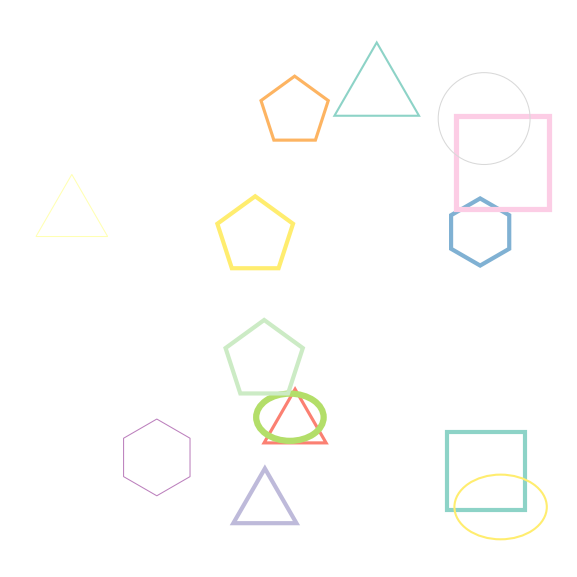[{"shape": "triangle", "thickness": 1, "radius": 0.42, "center": [0.652, 0.841]}, {"shape": "square", "thickness": 2, "radius": 0.34, "center": [0.841, 0.183]}, {"shape": "triangle", "thickness": 0.5, "radius": 0.36, "center": [0.124, 0.625]}, {"shape": "triangle", "thickness": 2, "radius": 0.32, "center": [0.459, 0.125]}, {"shape": "triangle", "thickness": 1.5, "radius": 0.31, "center": [0.511, 0.263]}, {"shape": "hexagon", "thickness": 2, "radius": 0.29, "center": [0.831, 0.597]}, {"shape": "pentagon", "thickness": 1.5, "radius": 0.31, "center": [0.51, 0.806]}, {"shape": "oval", "thickness": 3, "radius": 0.29, "center": [0.502, 0.277]}, {"shape": "square", "thickness": 2.5, "radius": 0.4, "center": [0.87, 0.717]}, {"shape": "circle", "thickness": 0.5, "radius": 0.4, "center": [0.838, 0.794]}, {"shape": "hexagon", "thickness": 0.5, "radius": 0.33, "center": [0.272, 0.207]}, {"shape": "pentagon", "thickness": 2, "radius": 0.35, "center": [0.457, 0.375]}, {"shape": "pentagon", "thickness": 2, "radius": 0.34, "center": [0.442, 0.59]}, {"shape": "oval", "thickness": 1, "radius": 0.4, "center": [0.867, 0.121]}]